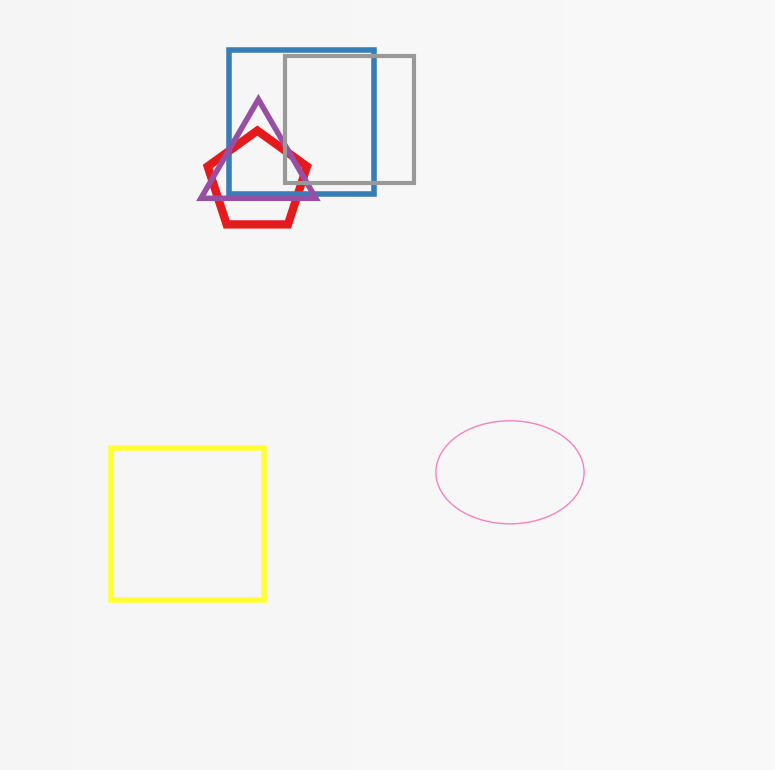[{"shape": "pentagon", "thickness": 3, "radius": 0.34, "center": [0.332, 0.763]}, {"shape": "square", "thickness": 2, "radius": 0.47, "center": [0.389, 0.842]}, {"shape": "triangle", "thickness": 2, "radius": 0.43, "center": [0.333, 0.785]}, {"shape": "square", "thickness": 2, "radius": 0.49, "center": [0.242, 0.319]}, {"shape": "oval", "thickness": 0.5, "radius": 0.48, "center": [0.658, 0.387]}, {"shape": "square", "thickness": 1.5, "radius": 0.41, "center": [0.451, 0.845]}]